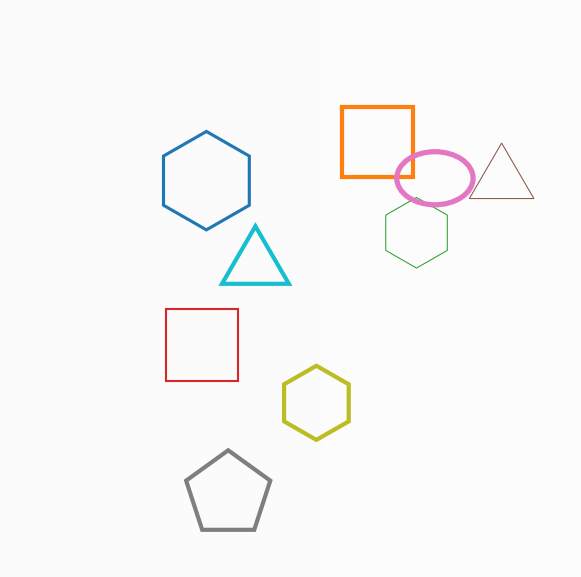[{"shape": "hexagon", "thickness": 1.5, "radius": 0.43, "center": [0.355, 0.686]}, {"shape": "square", "thickness": 2, "radius": 0.31, "center": [0.65, 0.753]}, {"shape": "hexagon", "thickness": 0.5, "radius": 0.31, "center": [0.717, 0.596]}, {"shape": "square", "thickness": 1, "radius": 0.31, "center": [0.348, 0.402]}, {"shape": "triangle", "thickness": 0.5, "radius": 0.32, "center": [0.863, 0.687]}, {"shape": "oval", "thickness": 2.5, "radius": 0.33, "center": [0.748, 0.69]}, {"shape": "pentagon", "thickness": 2, "radius": 0.38, "center": [0.393, 0.143]}, {"shape": "hexagon", "thickness": 2, "radius": 0.32, "center": [0.544, 0.302]}, {"shape": "triangle", "thickness": 2, "radius": 0.33, "center": [0.439, 0.541]}]